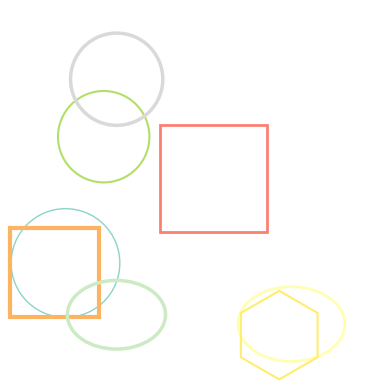[{"shape": "circle", "thickness": 1, "radius": 0.71, "center": [0.17, 0.317]}, {"shape": "oval", "thickness": 2, "radius": 0.69, "center": [0.757, 0.158]}, {"shape": "square", "thickness": 2, "radius": 0.7, "center": [0.555, 0.536]}, {"shape": "square", "thickness": 3, "radius": 0.58, "center": [0.142, 0.293]}, {"shape": "circle", "thickness": 1.5, "radius": 0.59, "center": [0.269, 0.645]}, {"shape": "circle", "thickness": 2.5, "radius": 0.6, "center": [0.303, 0.794]}, {"shape": "oval", "thickness": 2.5, "radius": 0.64, "center": [0.302, 0.183]}, {"shape": "hexagon", "thickness": 1.5, "radius": 0.58, "center": [0.725, 0.13]}]